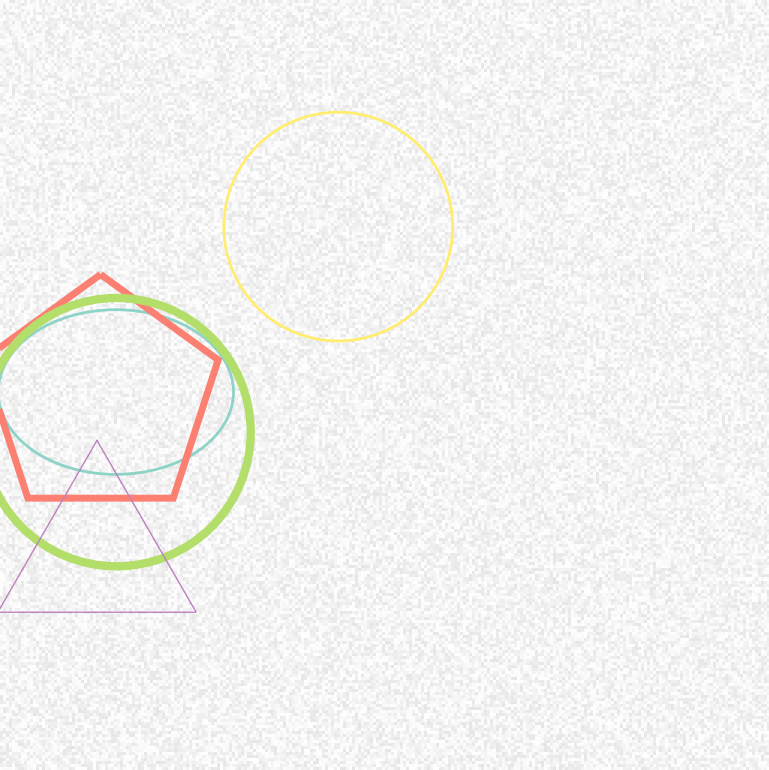[{"shape": "oval", "thickness": 1, "radius": 0.76, "center": [0.15, 0.491]}, {"shape": "pentagon", "thickness": 2.5, "radius": 0.8, "center": [0.131, 0.483]}, {"shape": "circle", "thickness": 3, "radius": 0.87, "center": [0.151, 0.439]}, {"shape": "triangle", "thickness": 0.5, "radius": 0.74, "center": [0.126, 0.279]}, {"shape": "circle", "thickness": 1, "radius": 0.74, "center": [0.439, 0.706]}]